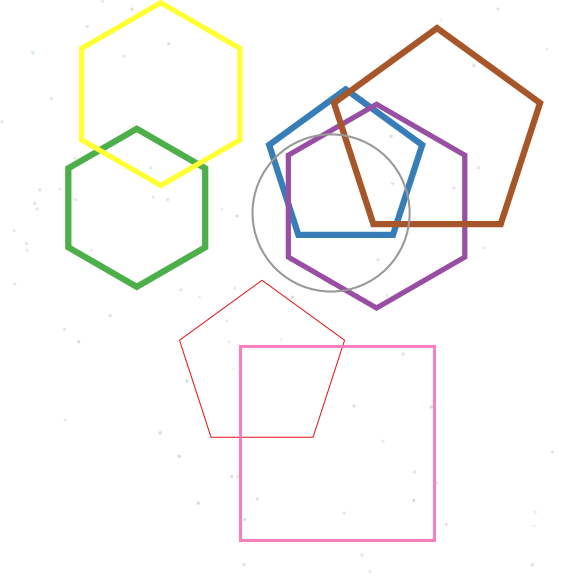[{"shape": "pentagon", "thickness": 0.5, "radius": 0.75, "center": [0.454, 0.364]}, {"shape": "pentagon", "thickness": 3, "radius": 0.7, "center": [0.599, 0.705]}, {"shape": "hexagon", "thickness": 3, "radius": 0.68, "center": [0.237, 0.639]}, {"shape": "hexagon", "thickness": 2.5, "radius": 0.88, "center": [0.652, 0.642]}, {"shape": "hexagon", "thickness": 2.5, "radius": 0.79, "center": [0.278, 0.836]}, {"shape": "pentagon", "thickness": 3, "radius": 0.94, "center": [0.757, 0.763]}, {"shape": "square", "thickness": 1.5, "radius": 0.84, "center": [0.584, 0.232]}, {"shape": "circle", "thickness": 1, "radius": 0.68, "center": [0.573, 0.63]}]